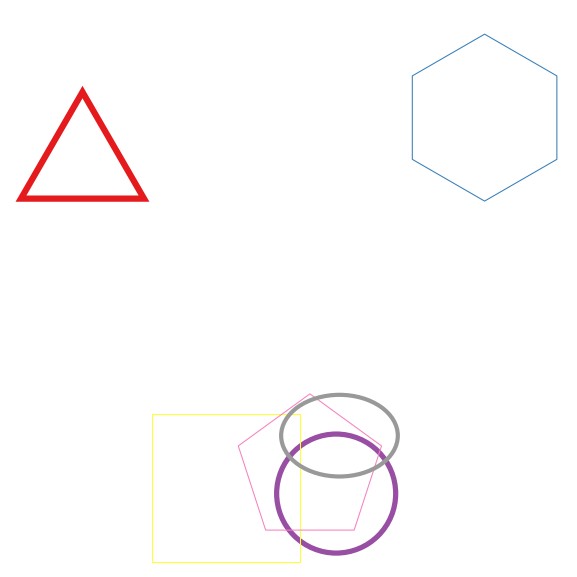[{"shape": "triangle", "thickness": 3, "radius": 0.62, "center": [0.143, 0.717]}, {"shape": "hexagon", "thickness": 0.5, "radius": 0.72, "center": [0.839, 0.795]}, {"shape": "circle", "thickness": 2.5, "radius": 0.52, "center": [0.582, 0.144]}, {"shape": "square", "thickness": 0.5, "radius": 0.64, "center": [0.391, 0.155]}, {"shape": "pentagon", "thickness": 0.5, "radius": 0.65, "center": [0.537, 0.187]}, {"shape": "oval", "thickness": 2, "radius": 0.51, "center": [0.588, 0.245]}]